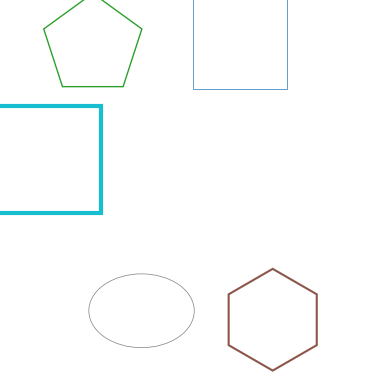[{"shape": "square", "thickness": 0.5, "radius": 0.61, "center": [0.624, 0.893]}, {"shape": "pentagon", "thickness": 1, "radius": 0.67, "center": [0.241, 0.883]}, {"shape": "hexagon", "thickness": 1.5, "radius": 0.66, "center": [0.708, 0.17]}, {"shape": "oval", "thickness": 0.5, "radius": 0.68, "center": [0.368, 0.193]}, {"shape": "square", "thickness": 3, "radius": 0.7, "center": [0.124, 0.585]}]